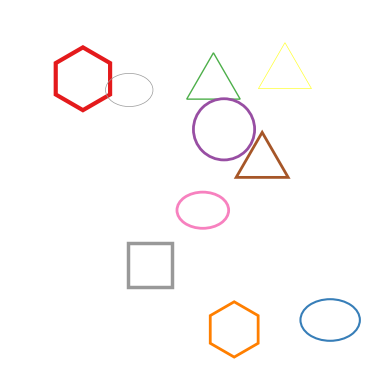[{"shape": "hexagon", "thickness": 3, "radius": 0.41, "center": [0.215, 0.795]}, {"shape": "oval", "thickness": 1.5, "radius": 0.39, "center": [0.858, 0.169]}, {"shape": "triangle", "thickness": 1, "radius": 0.4, "center": [0.554, 0.783]}, {"shape": "circle", "thickness": 2, "radius": 0.4, "center": [0.582, 0.664]}, {"shape": "hexagon", "thickness": 2, "radius": 0.36, "center": [0.608, 0.144]}, {"shape": "triangle", "thickness": 0.5, "radius": 0.4, "center": [0.74, 0.81]}, {"shape": "triangle", "thickness": 2, "radius": 0.39, "center": [0.681, 0.578]}, {"shape": "oval", "thickness": 2, "radius": 0.34, "center": [0.527, 0.454]}, {"shape": "square", "thickness": 2.5, "radius": 0.29, "center": [0.389, 0.312]}, {"shape": "oval", "thickness": 0.5, "radius": 0.31, "center": [0.336, 0.766]}]